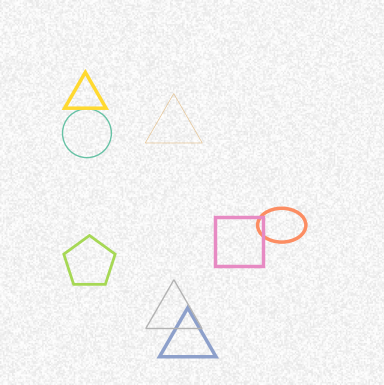[{"shape": "circle", "thickness": 1, "radius": 0.32, "center": [0.226, 0.654]}, {"shape": "oval", "thickness": 2.5, "radius": 0.31, "center": [0.732, 0.415]}, {"shape": "triangle", "thickness": 2.5, "radius": 0.42, "center": [0.488, 0.116]}, {"shape": "square", "thickness": 2.5, "radius": 0.31, "center": [0.621, 0.373]}, {"shape": "pentagon", "thickness": 2, "radius": 0.35, "center": [0.232, 0.318]}, {"shape": "triangle", "thickness": 2.5, "radius": 0.31, "center": [0.222, 0.75]}, {"shape": "triangle", "thickness": 0.5, "radius": 0.43, "center": [0.451, 0.671]}, {"shape": "triangle", "thickness": 1, "radius": 0.42, "center": [0.452, 0.189]}]